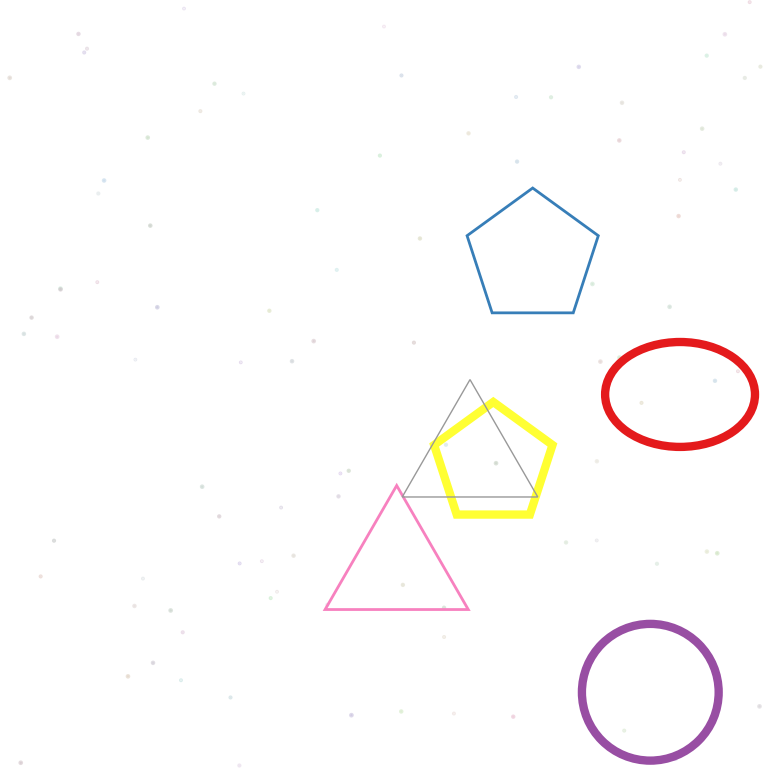[{"shape": "oval", "thickness": 3, "radius": 0.49, "center": [0.883, 0.488]}, {"shape": "pentagon", "thickness": 1, "radius": 0.45, "center": [0.692, 0.666]}, {"shape": "circle", "thickness": 3, "radius": 0.44, "center": [0.845, 0.101]}, {"shape": "pentagon", "thickness": 3, "radius": 0.4, "center": [0.641, 0.397]}, {"shape": "triangle", "thickness": 1, "radius": 0.54, "center": [0.515, 0.262]}, {"shape": "triangle", "thickness": 0.5, "radius": 0.51, "center": [0.61, 0.405]}]